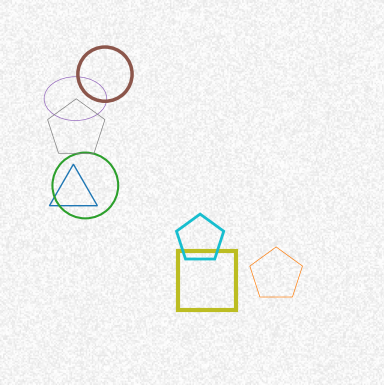[{"shape": "triangle", "thickness": 1, "radius": 0.36, "center": [0.191, 0.502]}, {"shape": "pentagon", "thickness": 0.5, "radius": 0.36, "center": [0.717, 0.287]}, {"shape": "circle", "thickness": 1.5, "radius": 0.43, "center": [0.222, 0.518]}, {"shape": "oval", "thickness": 0.5, "radius": 0.41, "center": [0.196, 0.744]}, {"shape": "circle", "thickness": 2.5, "radius": 0.35, "center": [0.273, 0.807]}, {"shape": "pentagon", "thickness": 0.5, "radius": 0.39, "center": [0.198, 0.665]}, {"shape": "square", "thickness": 3, "radius": 0.38, "center": [0.538, 0.272]}, {"shape": "pentagon", "thickness": 2, "radius": 0.32, "center": [0.52, 0.379]}]